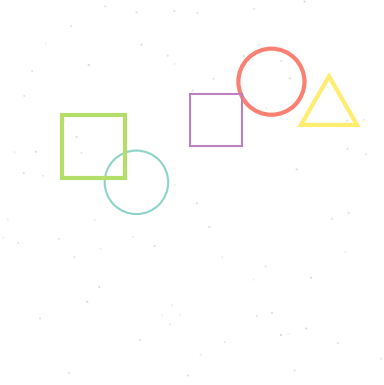[{"shape": "circle", "thickness": 1.5, "radius": 0.41, "center": [0.354, 0.526]}, {"shape": "circle", "thickness": 3, "radius": 0.43, "center": [0.705, 0.788]}, {"shape": "square", "thickness": 3, "radius": 0.41, "center": [0.242, 0.62]}, {"shape": "square", "thickness": 1.5, "radius": 0.33, "center": [0.561, 0.689]}, {"shape": "triangle", "thickness": 3, "radius": 0.42, "center": [0.855, 0.718]}]